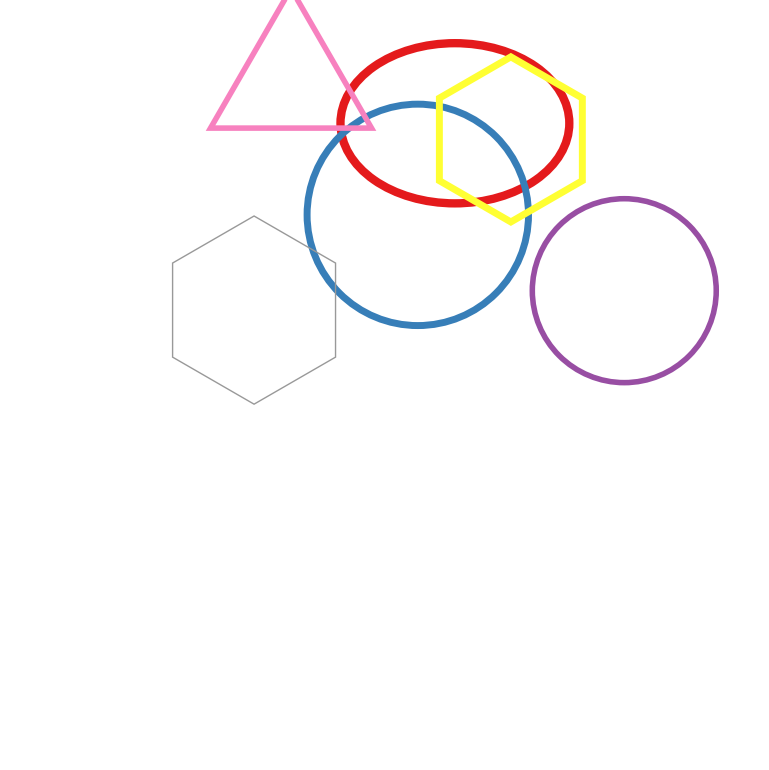[{"shape": "oval", "thickness": 3, "radius": 0.74, "center": [0.591, 0.84]}, {"shape": "circle", "thickness": 2.5, "radius": 0.72, "center": [0.543, 0.721]}, {"shape": "circle", "thickness": 2, "radius": 0.6, "center": [0.811, 0.623]}, {"shape": "hexagon", "thickness": 2.5, "radius": 0.54, "center": [0.663, 0.819]}, {"shape": "triangle", "thickness": 2, "radius": 0.6, "center": [0.378, 0.894]}, {"shape": "hexagon", "thickness": 0.5, "radius": 0.61, "center": [0.33, 0.597]}]